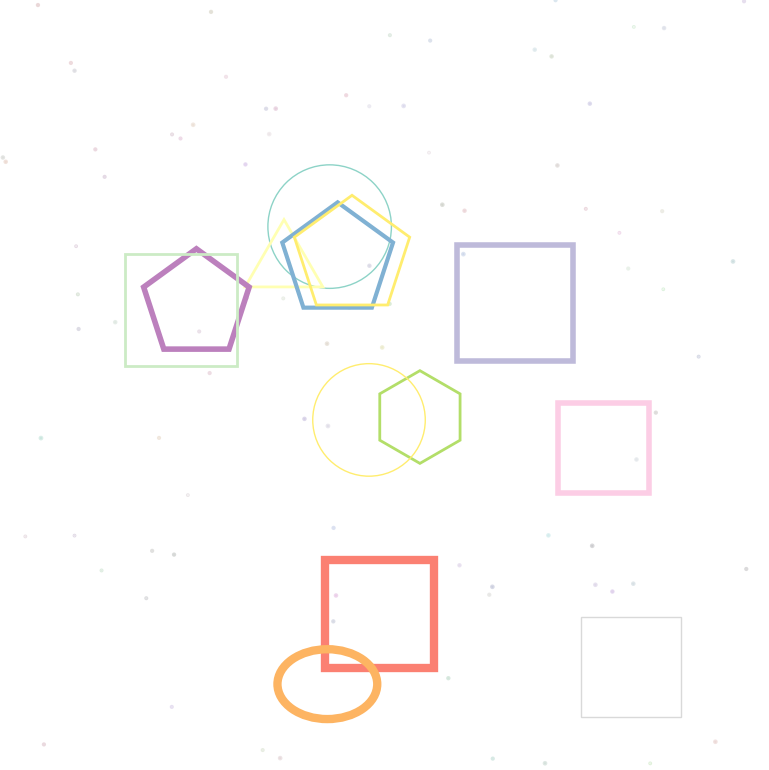[{"shape": "circle", "thickness": 0.5, "radius": 0.4, "center": [0.428, 0.706]}, {"shape": "triangle", "thickness": 1, "radius": 0.29, "center": [0.369, 0.657]}, {"shape": "square", "thickness": 2, "radius": 0.38, "center": [0.669, 0.606]}, {"shape": "square", "thickness": 3, "radius": 0.35, "center": [0.493, 0.202]}, {"shape": "pentagon", "thickness": 1.5, "radius": 0.38, "center": [0.439, 0.662]}, {"shape": "oval", "thickness": 3, "radius": 0.32, "center": [0.425, 0.112]}, {"shape": "hexagon", "thickness": 1, "radius": 0.3, "center": [0.545, 0.458]}, {"shape": "square", "thickness": 2, "radius": 0.29, "center": [0.784, 0.418]}, {"shape": "square", "thickness": 0.5, "radius": 0.32, "center": [0.819, 0.134]}, {"shape": "pentagon", "thickness": 2, "radius": 0.36, "center": [0.255, 0.605]}, {"shape": "square", "thickness": 1, "radius": 0.36, "center": [0.235, 0.597]}, {"shape": "pentagon", "thickness": 1, "radius": 0.39, "center": [0.457, 0.668]}, {"shape": "circle", "thickness": 0.5, "radius": 0.37, "center": [0.479, 0.455]}]